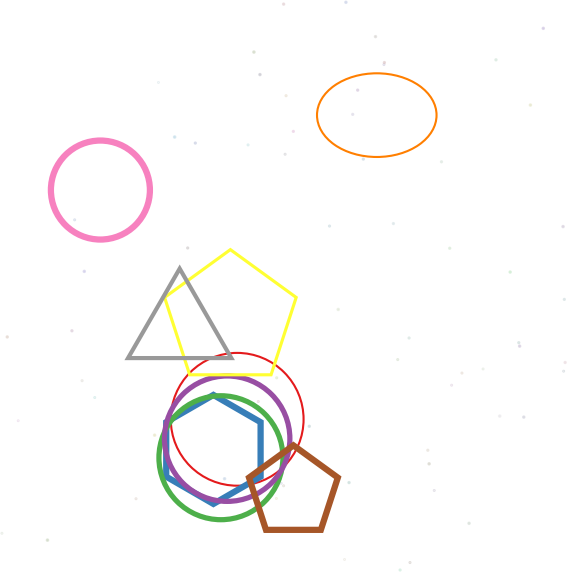[{"shape": "circle", "thickness": 1, "radius": 0.57, "center": [0.411, 0.273]}, {"shape": "hexagon", "thickness": 3, "radius": 0.47, "center": [0.37, 0.221]}, {"shape": "circle", "thickness": 2.5, "radius": 0.54, "center": [0.383, 0.207]}, {"shape": "circle", "thickness": 2.5, "radius": 0.54, "center": [0.393, 0.24]}, {"shape": "oval", "thickness": 1, "radius": 0.52, "center": [0.652, 0.8]}, {"shape": "pentagon", "thickness": 1.5, "radius": 0.6, "center": [0.399, 0.447]}, {"shape": "pentagon", "thickness": 3, "radius": 0.4, "center": [0.508, 0.147]}, {"shape": "circle", "thickness": 3, "radius": 0.43, "center": [0.174, 0.67]}, {"shape": "triangle", "thickness": 2, "radius": 0.52, "center": [0.311, 0.431]}]